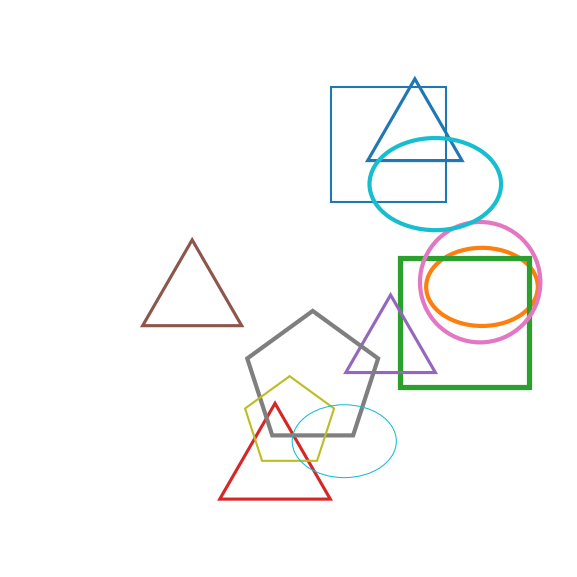[{"shape": "triangle", "thickness": 1.5, "radius": 0.47, "center": [0.718, 0.768]}, {"shape": "square", "thickness": 1, "radius": 0.5, "center": [0.673, 0.749]}, {"shape": "oval", "thickness": 2, "radius": 0.48, "center": [0.835, 0.502]}, {"shape": "square", "thickness": 2.5, "radius": 0.56, "center": [0.805, 0.441]}, {"shape": "triangle", "thickness": 1.5, "radius": 0.55, "center": [0.476, 0.19]}, {"shape": "triangle", "thickness": 1.5, "radius": 0.45, "center": [0.676, 0.399]}, {"shape": "triangle", "thickness": 1.5, "radius": 0.5, "center": [0.333, 0.485]}, {"shape": "circle", "thickness": 2, "radius": 0.52, "center": [0.831, 0.511]}, {"shape": "pentagon", "thickness": 2, "radius": 0.6, "center": [0.541, 0.342]}, {"shape": "pentagon", "thickness": 1, "radius": 0.41, "center": [0.501, 0.267]}, {"shape": "oval", "thickness": 2, "radius": 0.57, "center": [0.754, 0.68]}, {"shape": "oval", "thickness": 0.5, "radius": 0.45, "center": [0.596, 0.235]}]